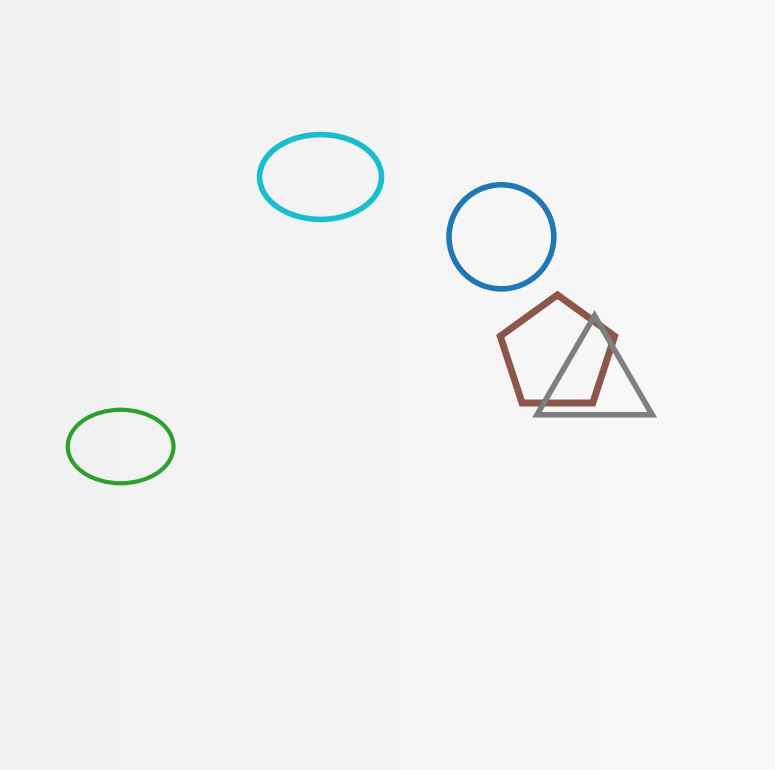[{"shape": "circle", "thickness": 2, "radius": 0.34, "center": [0.647, 0.692]}, {"shape": "oval", "thickness": 1.5, "radius": 0.34, "center": [0.156, 0.42]}, {"shape": "pentagon", "thickness": 2.5, "radius": 0.39, "center": [0.719, 0.539]}, {"shape": "triangle", "thickness": 2, "radius": 0.43, "center": [0.767, 0.504]}, {"shape": "oval", "thickness": 2, "radius": 0.39, "center": [0.414, 0.77]}]